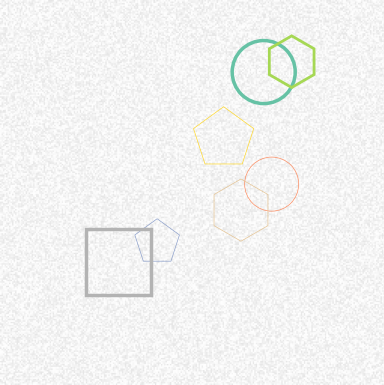[{"shape": "circle", "thickness": 2.5, "radius": 0.41, "center": [0.685, 0.813]}, {"shape": "circle", "thickness": 0.5, "radius": 0.35, "center": [0.706, 0.522]}, {"shape": "pentagon", "thickness": 0.5, "radius": 0.3, "center": [0.408, 0.371]}, {"shape": "hexagon", "thickness": 2, "radius": 0.34, "center": [0.758, 0.84]}, {"shape": "pentagon", "thickness": 0.5, "radius": 0.41, "center": [0.581, 0.641]}, {"shape": "hexagon", "thickness": 0.5, "radius": 0.4, "center": [0.626, 0.454]}, {"shape": "square", "thickness": 2.5, "radius": 0.42, "center": [0.308, 0.319]}]